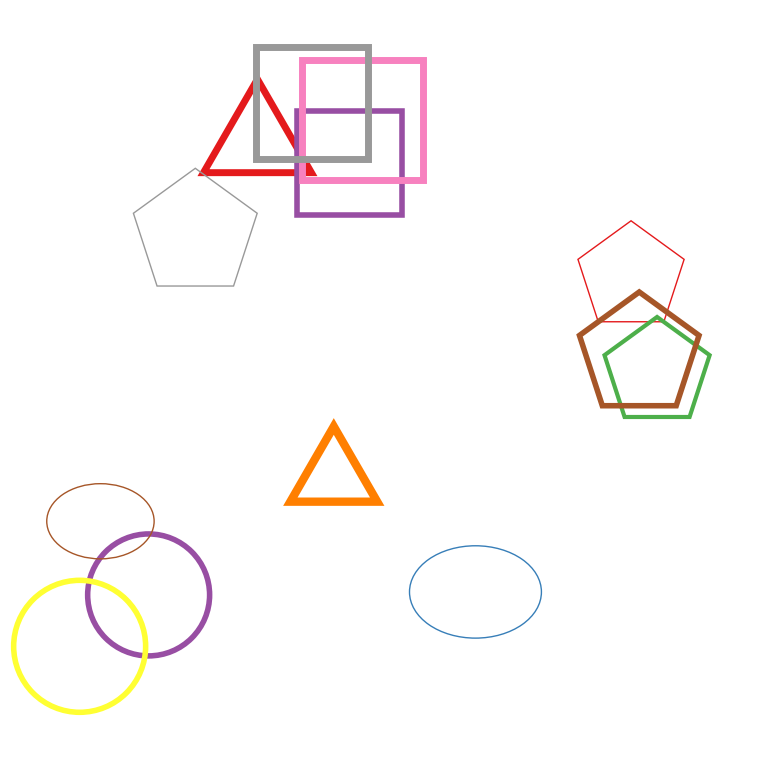[{"shape": "triangle", "thickness": 2.5, "radius": 0.4, "center": [0.334, 0.816]}, {"shape": "pentagon", "thickness": 0.5, "radius": 0.36, "center": [0.82, 0.641]}, {"shape": "oval", "thickness": 0.5, "radius": 0.43, "center": [0.617, 0.231]}, {"shape": "pentagon", "thickness": 1.5, "radius": 0.36, "center": [0.853, 0.517]}, {"shape": "circle", "thickness": 2, "radius": 0.4, "center": [0.193, 0.227]}, {"shape": "square", "thickness": 2, "radius": 0.34, "center": [0.454, 0.788]}, {"shape": "triangle", "thickness": 3, "radius": 0.33, "center": [0.433, 0.381]}, {"shape": "circle", "thickness": 2, "radius": 0.43, "center": [0.103, 0.161]}, {"shape": "pentagon", "thickness": 2, "radius": 0.41, "center": [0.83, 0.539]}, {"shape": "oval", "thickness": 0.5, "radius": 0.35, "center": [0.13, 0.323]}, {"shape": "square", "thickness": 2.5, "radius": 0.39, "center": [0.471, 0.844]}, {"shape": "pentagon", "thickness": 0.5, "radius": 0.42, "center": [0.254, 0.697]}, {"shape": "square", "thickness": 2.5, "radius": 0.36, "center": [0.406, 0.866]}]